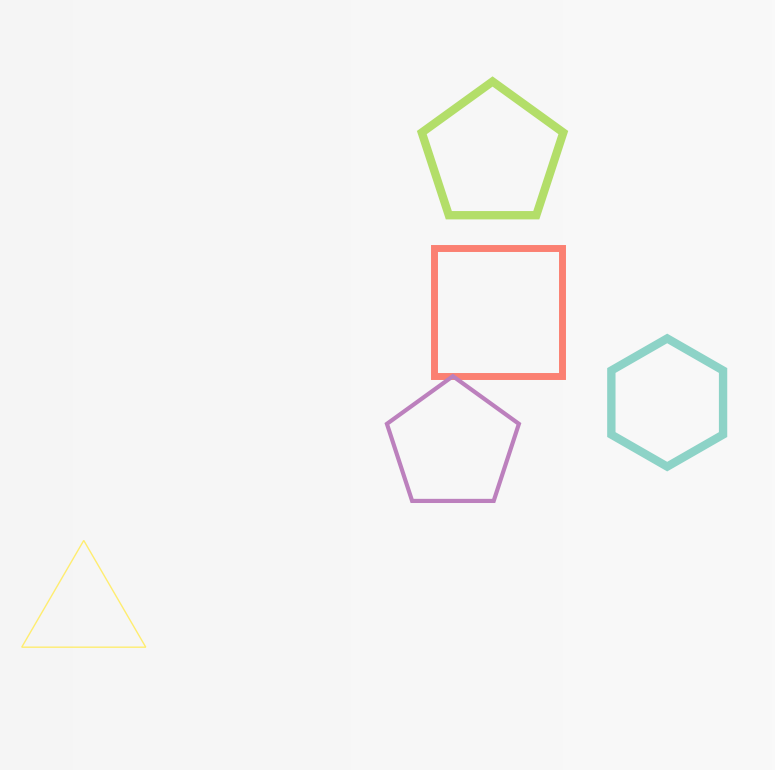[{"shape": "hexagon", "thickness": 3, "radius": 0.42, "center": [0.861, 0.477]}, {"shape": "square", "thickness": 2.5, "radius": 0.41, "center": [0.643, 0.595]}, {"shape": "pentagon", "thickness": 3, "radius": 0.48, "center": [0.636, 0.798]}, {"shape": "pentagon", "thickness": 1.5, "radius": 0.45, "center": [0.584, 0.422]}, {"shape": "triangle", "thickness": 0.5, "radius": 0.46, "center": [0.108, 0.206]}]